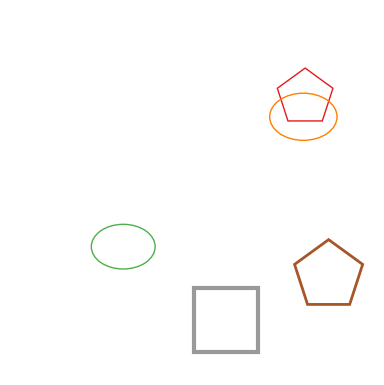[{"shape": "pentagon", "thickness": 1, "radius": 0.38, "center": [0.793, 0.747]}, {"shape": "oval", "thickness": 1, "radius": 0.41, "center": [0.32, 0.359]}, {"shape": "oval", "thickness": 1, "radius": 0.44, "center": [0.788, 0.697]}, {"shape": "pentagon", "thickness": 2, "radius": 0.47, "center": [0.854, 0.285]}, {"shape": "square", "thickness": 3, "radius": 0.42, "center": [0.587, 0.169]}]